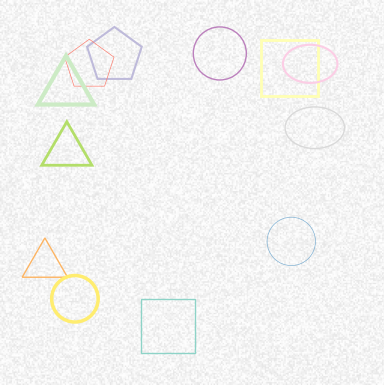[{"shape": "square", "thickness": 1, "radius": 0.35, "center": [0.437, 0.153]}, {"shape": "square", "thickness": 2, "radius": 0.37, "center": [0.753, 0.823]}, {"shape": "pentagon", "thickness": 1.5, "radius": 0.37, "center": [0.297, 0.855]}, {"shape": "pentagon", "thickness": 0.5, "radius": 0.34, "center": [0.232, 0.831]}, {"shape": "circle", "thickness": 0.5, "radius": 0.31, "center": [0.757, 0.373]}, {"shape": "triangle", "thickness": 1, "radius": 0.34, "center": [0.117, 0.314]}, {"shape": "triangle", "thickness": 2, "radius": 0.38, "center": [0.174, 0.608]}, {"shape": "oval", "thickness": 1.5, "radius": 0.35, "center": [0.806, 0.834]}, {"shape": "oval", "thickness": 1, "radius": 0.39, "center": [0.818, 0.668]}, {"shape": "circle", "thickness": 1, "radius": 0.34, "center": [0.571, 0.861]}, {"shape": "triangle", "thickness": 3, "radius": 0.42, "center": [0.171, 0.771]}, {"shape": "circle", "thickness": 2.5, "radius": 0.3, "center": [0.195, 0.224]}]